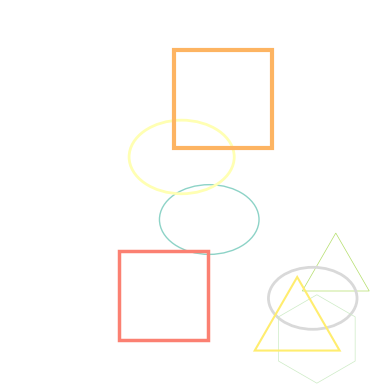[{"shape": "oval", "thickness": 1, "radius": 0.65, "center": [0.543, 0.43]}, {"shape": "oval", "thickness": 2, "radius": 0.68, "center": [0.472, 0.592]}, {"shape": "square", "thickness": 2.5, "radius": 0.58, "center": [0.425, 0.233]}, {"shape": "square", "thickness": 3, "radius": 0.64, "center": [0.579, 0.743]}, {"shape": "triangle", "thickness": 0.5, "radius": 0.5, "center": [0.872, 0.294]}, {"shape": "oval", "thickness": 2, "radius": 0.58, "center": [0.812, 0.225]}, {"shape": "hexagon", "thickness": 0.5, "radius": 0.57, "center": [0.823, 0.12]}, {"shape": "triangle", "thickness": 1.5, "radius": 0.64, "center": [0.772, 0.153]}]